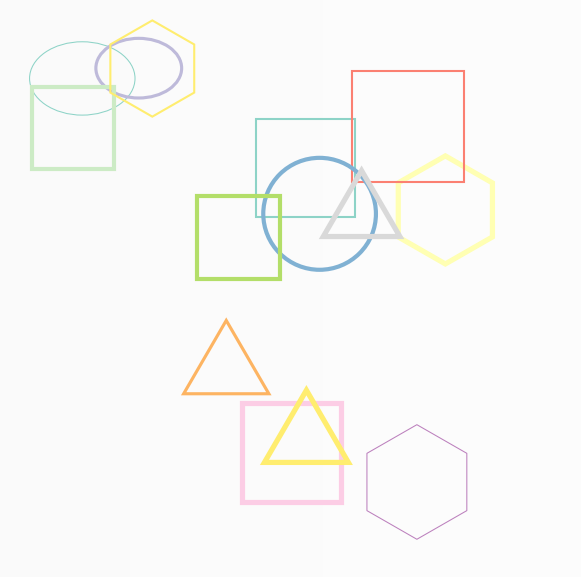[{"shape": "square", "thickness": 1, "radius": 0.42, "center": [0.526, 0.708]}, {"shape": "oval", "thickness": 0.5, "radius": 0.45, "center": [0.142, 0.863]}, {"shape": "hexagon", "thickness": 2.5, "radius": 0.47, "center": [0.766, 0.636]}, {"shape": "oval", "thickness": 1.5, "radius": 0.37, "center": [0.239, 0.881]}, {"shape": "square", "thickness": 1, "radius": 0.48, "center": [0.703, 0.781]}, {"shape": "circle", "thickness": 2, "radius": 0.48, "center": [0.55, 0.629]}, {"shape": "triangle", "thickness": 1.5, "radius": 0.42, "center": [0.389, 0.36]}, {"shape": "square", "thickness": 2, "radius": 0.36, "center": [0.41, 0.588]}, {"shape": "square", "thickness": 2.5, "radius": 0.43, "center": [0.502, 0.216]}, {"shape": "triangle", "thickness": 2.5, "radius": 0.38, "center": [0.622, 0.628]}, {"shape": "hexagon", "thickness": 0.5, "radius": 0.5, "center": [0.717, 0.165]}, {"shape": "square", "thickness": 2, "radius": 0.35, "center": [0.126, 0.777]}, {"shape": "hexagon", "thickness": 1, "radius": 0.42, "center": [0.262, 0.88]}, {"shape": "triangle", "thickness": 2.5, "radius": 0.42, "center": [0.527, 0.24]}]